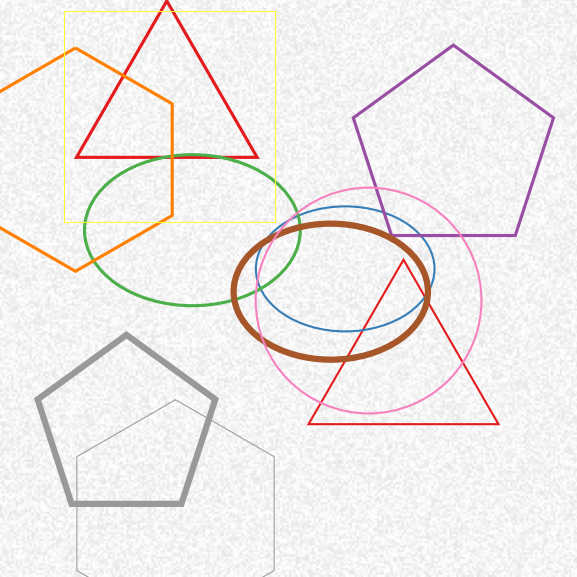[{"shape": "triangle", "thickness": 1.5, "radius": 0.9, "center": [0.289, 0.817]}, {"shape": "triangle", "thickness": 1, "radius": 0.95, "center": [0.699, 0.36]}, {"shape": "oval", "thickness": 1, "radius": 0.77, "center": [0.598, 0.534]}, {"shape": "oval", "thickness": 1.5, "radius": 0.93, "center": [0.333, 0.601]}, {"shape": "pentagon", "thickness": 1.5, "radius": 0.91, "center": [0.785, 0.739]}, {"shape": "hexagon", "thickness": 1.5, "radius": 0.97, "center": [0.131, 0.723]}, {"shape": "square", "thickness": 0.5, "radius": 0.91, "center": [0.293, 0.797]}, {"shape": "oval", "thickness": 3, "radius": 0.84, "center": [0.573, 0.494]}, {"shape": "circle", "thickness": 1, "radius": 0.98, "center": [0.638, 0.479]}, {"shape": "hexagon", "thickness": 0.5, "radius": 0.99, "center": [0.304, 0.11]}, {"shape": "pentagon", "thickness": 3, "radius": 0.81, "center": [0.219, 0.258]}]